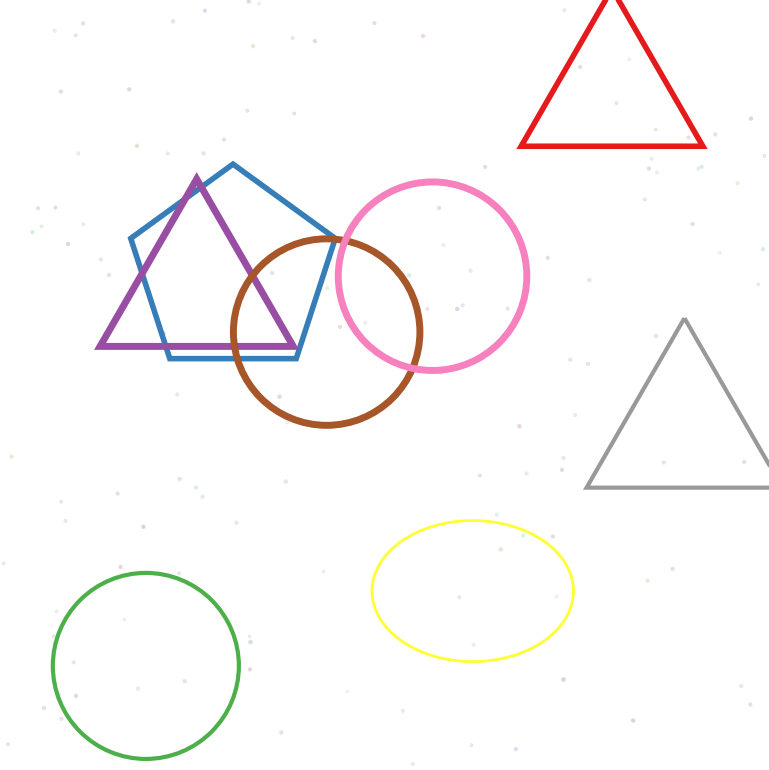[{"shape": "triangle", "thickness": 2, "radius": 0.68, "center": [0.795, 0.878]}, {"shape": "pentagon", "thickness": 2, "radius": 0.7, "center": [0.303, 0.647]}, {"shape": "circle", "thickness": 1.5, "radius": 0.6, "center": [0.189, 0.135]}, {"shape": "triangle", "thickness": 2.5, "radius": 0.72, "center": [0.255, 0.623]}, {"shape": "oval", "thickness": 1, "radius": 0.65, "center": [0.614, 0.232]}, {"shape": "circle", "thickness": 2.5, "radius": 0.61, "center": [0.424, 0.569]}, {"shape": "circle", "thickness": 2.5, "radius": 0.61, "center": [0.562, 0.641]}, {"shape": "triangle", "thickness": 1.5, "radius": 0.73, "center": [0.889, 0.44]}]